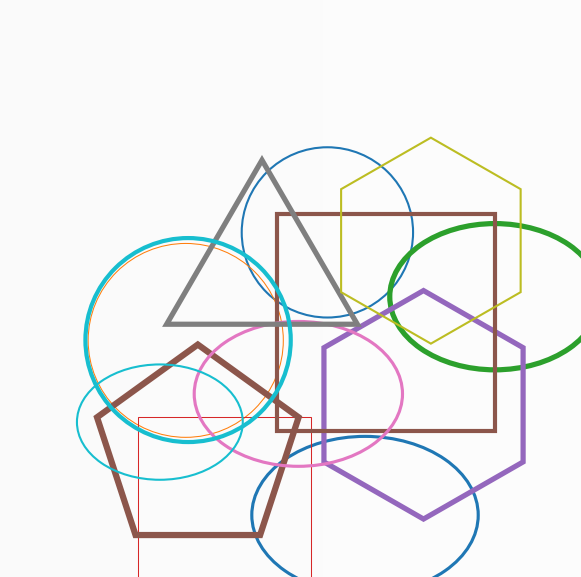[{"shape": "oval", "thickness": 1.5, "radius": 0.97, "center": [0.628, 0.107]}, {"shape": "circle", "thickness": 1, "radius": 0.74, "center": [0.563, 0.597]}, {"shape": "circle", "thickness": 0.5, "radius": 0.84, "center": [0.32, 0.41]}, {"shape": "oval", "thickness": 2.5, "radius": 0.9, "center": [0.851, 0.485]}, {"shape": "square", "thickness": 0.5, "radius": 0.74, "center": [0.386, 0.129]}, {"shape": "hexagon", "thickness": 2.5, "radius": 0.99, "center": [0.729, 0.298]}, {"shape": "square", "thickness": 2, "radius": 0.94, "center": [0.664, 0.441]}, {"shape": "pentagon", "thickness": 3, "radius": 0.91, "center": [0.34, 0.22]}, {"shape": "oval", "thickness": 1.5, "radius": 0.9, "center": [0.513, 0.317]}, {"shape": "triangle", "thickness": 2.5, "radius": 0.95, "center": [0.451, 0.532]}, {"shape": "hexagon", "thickness": 1, "radius": 0.89, "center": [0.741, 0.582]}, {"shape": "circle", "thickness": 2, "radius": 0.88, "center": [0.324, 0.41]}, {"shape": "oval", "thickness": 1, "radius": 0.71, "center": [0.275, 0.268]}]